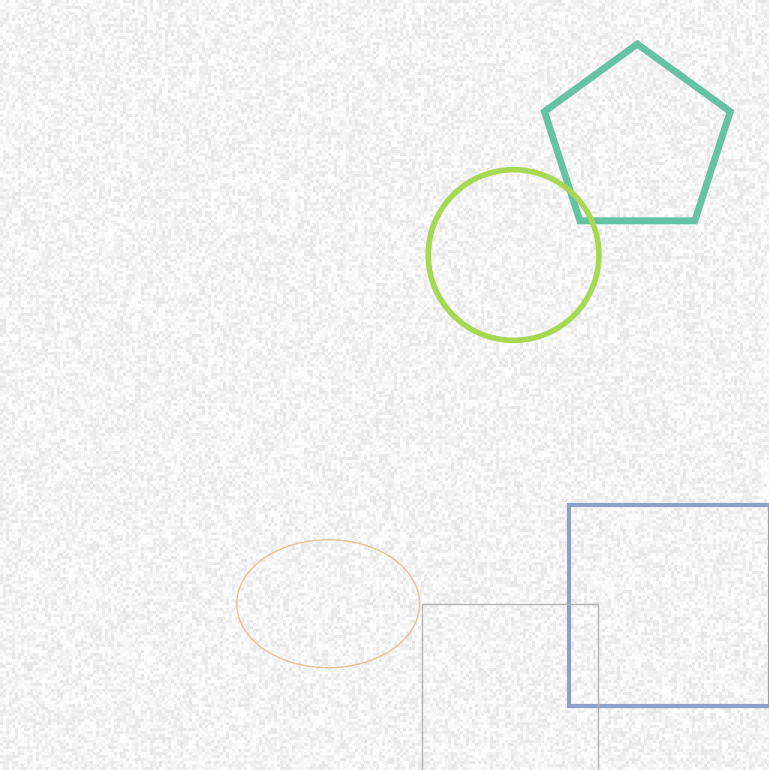[{"shape": "pentagon", "thickness": 2.5, "radius": 0.63, "center": [0.828, 0.816]}, {"shape": "square", "thickness": 1.5, "radius": 0.65, "center": [0.869, 0.214]}, {"shape": "circle", "thickness": 2, "radius": 0.55, "center": [0.667, 0.669]}, {"shape": "oval", "thickness": 0.5, "radius": 0.59, "center": [0.426, 0.216]}, {"shape": "square", "thickness": 0.5, "radius": 0.57, "center": [0.662, 0.101]}]